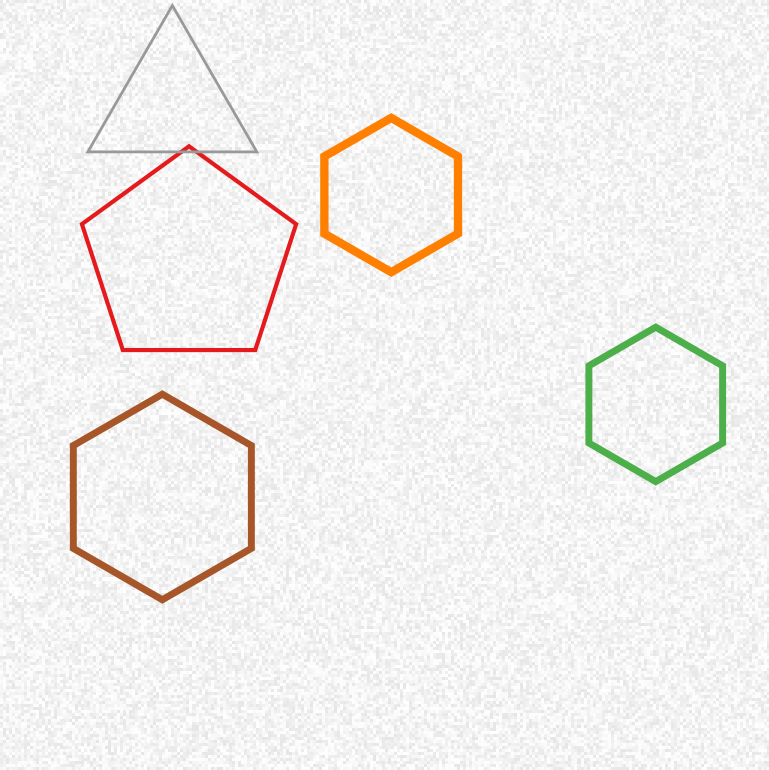[{"shape": "pentagon", "thickness": 1.5, "radius": 0.73, "center": [0.245, 0.664]}, {"shape": "hexagon", "thickness": 2.5, "radius": 0.5, "center": [0.852, 0.475]}, {"shape": "hexagon", "thickness": 3, "radius": 0.5, "center": [0.508, 0.747]}, {"shape": "hexagon", "thickness": 2.5, "radius": 0.67, "center": [0.211, 0.355]}, {"shape": "triangle", "thickness": 1, "radius": 0.63, "center": [0.224, 0.866]}]